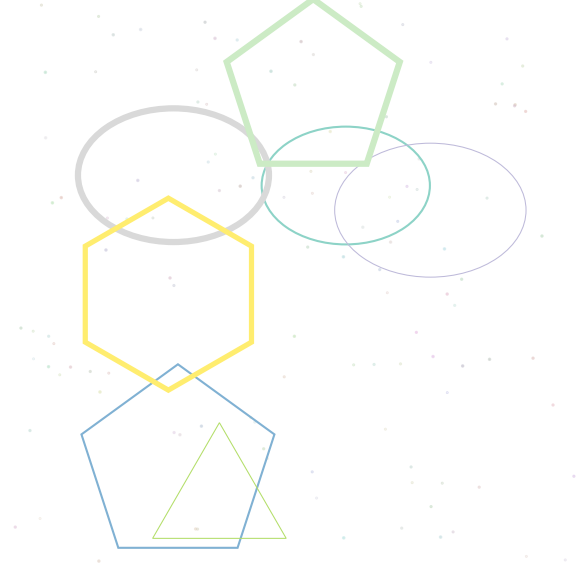[{"shape": "oval", "thickness": 1, "radius": 0.73, "center": [0.599, 0.678]}, {"shape": "oval", "thickness": 0.5, "radius": 0.83, "center": [0.745, 0.635]}, {"shape": "pentagon", "thickness": 1, "radius": 0.88, "center": [0.308, 0.193]}, {"shape": "triangle", "thickness": 0.5, "radius": 0.67, "center": [0.38, 0.134]}, {"shape": "oval", "thickness": 3, "radius": 0.83, "center": [0.3, 0.696]}, {"shape": "pentagon", "thickness": 3, "radius": 0.79, "center": [0.542, 0.843]}, {"shape": "hexagon", "thickness": 2.5, "radius": 0.83, "center": [0.292, 0.49]}]